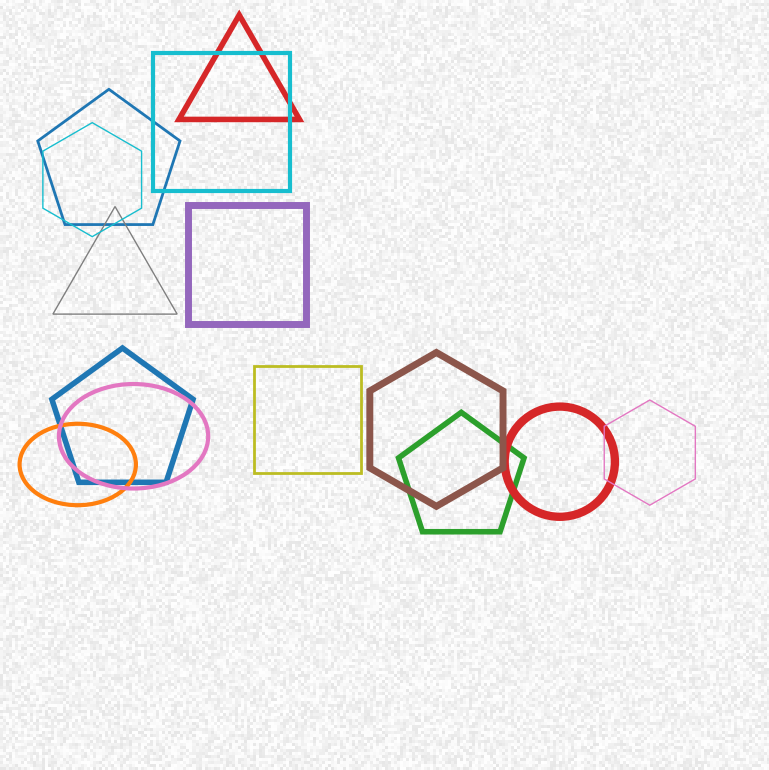[{"shape": "pentagon", "thickness": 2, "radius": 0.48, "center": [0.159, 0.452]}, {"shape": "pentagon", "thickness": 1, "radius": 0.49, "center": [0.141, 0.787]}, {"shape": "oval", "thickness": 1.5, "radius": 0.38, "center": [0.101, 0.397]}, {"shape": "pentagon", "thickness": 2, "radius": 0.43, "center": [0.599, 0.379]}, {"shape": "triangle", "thickness": 2, "radius": 0.45, "center": [0.311, 0.89]}, {"shape": "circle", "thickness": 3, "radius": 0.36, "center": [0.727, 0.4]}, {"shape": "square", "thickness": 2.5, "radius": 0.39, "center": [0.321, 0.657]}, {"shape": "hexagon", "thickness": 2.5, "radius": 0.5, "center": [0.567, 0.442]}, {"shape": "oval", "thickness": 1.5, "radius": 0.48, "center": [0.173, 0.433]}, {"shape": "hexagon", "thickness": 0.5, "radius": 0.34, "center": [0.844, 0.412]}, {"shape": "triangle", "thickness": 0.5, "radius": 0.47, "center": [0.149, 0.639]}, {"shape": "square", "thickness": 1, "radius": 0.35, "center": [0.399, 0.455]}, {"shape": "square", "thickness": 1.5, "radius": 0.45, "center": [0.288, 0.842]}, {"shape": "hexagon", "thickness": 0.5, "radius": 0.37, "center": [0.12, 0.767]}]